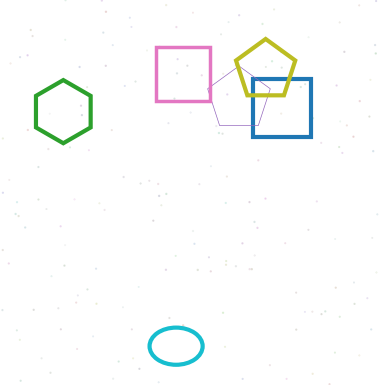[{"shape": "square", "thickness": 3, "radius": 0.38, "center": [0.732, 0.719]}, {"shape": "hexagon", "thickness": 3, "radius": 0.41, "center": [0.164, 0.71]}, {"shape": "pentagon", "thickness": 0.5, "radius": 0.43, "center": [0.621, 0.743]}, {"shape": "square", "thickness": 2.5, "radius": 0.35, "center": [0.475, 0.808]}, {"shape": "pentagon", "thickness": 3, "radius": 0.4, "center": [0.69, 0.818]}, {"shape": "oval", "thickness": 3, "radius": 0.34, "center": [0.457, 0.101]}]